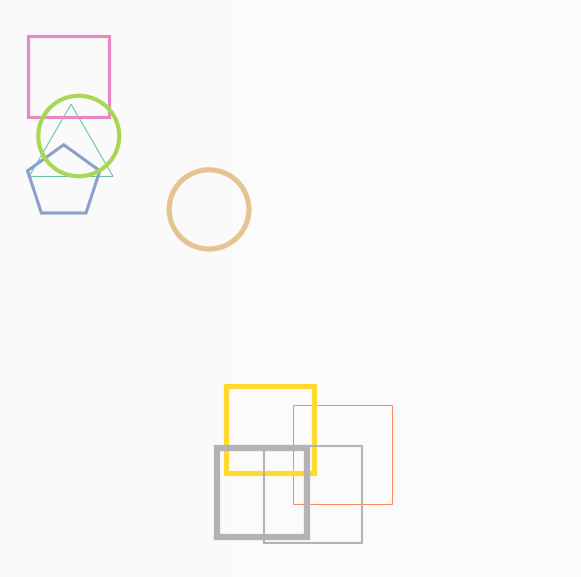[{"shape": "triangle", "thickness": 0.5, "radius": 0.42, "center": [0.122, 0.735]}, {"shape": "square", "thickness": 0.5, "radius": 0.43, "center": [0.589, 0.212]}, {"shape": "pentagon", "thickness": 1.5, "radius": 0.33, "center": [0.11, 0.683]}, {"shape": "square", "thickness": 1.5, "radius": 0.35, "center": [0.117, 0.867]}, {"shape": "circle", "thickness": 2, "radius": 0.35, "center": [0.136, 0.764]}, {"shape": "square", "thickness": 2.5, "radius": 0.38, "center": [0.465, 0.256]}, {"shape": "circle", "thickness": 2.5, "radius": 0.34, "center": [0.36, 0.637]}, {"shape": "square", "thickness": 1, "radius": 0.42, "center": [0.538, 0.142]}, {"shape": "square", "thickness": 3, "radius": 0.39, "center": [0.45, 0.146]}]